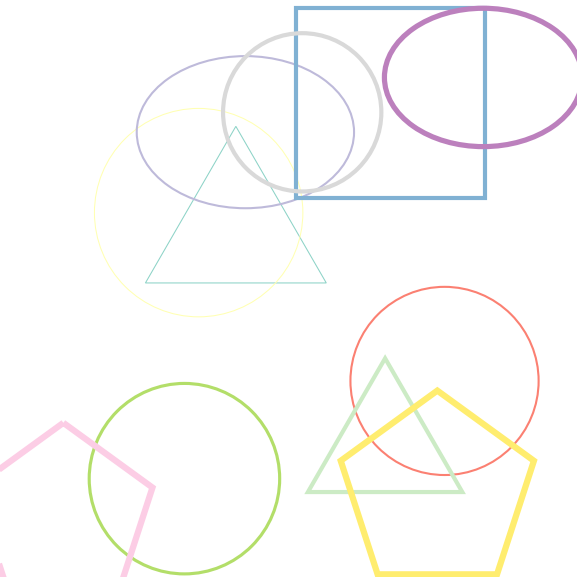[{"shape": "triangle", "thickness": 0.5, "radius": 0.9, "center": [0.408, 0.6]}, {"shape": "circle", "thickness": 0.5, "radius": 0.9, "center": [0.344, 0.631]}, {"shape": "oval", "thickness": 1, "radius": 0.94, "center": [0.425, 0.77]}, {"shape": "circle", "thickness": 1, "radius": 0.81, "center": [0.77, 0.34]}, {"shape": "square", "thickness": 2, "radius": 0.82, "center": [0.676, 0.821]}, {"shape": "circle", "thickness": 1.5, "radius": 0.82, "center": [0.319, 0.17]}, {"shape": "pentagon", "thickness": 3, "radius": 0.81, "center": [0.11, 0.105]}, {"shape": "circle", "thickness": 2, "radius": 0.69, "center": [0.523, 0.805]}, {"shape": "oval", "thickness": 2.5, "radius": 0.86, "center": [0.837, 0.865]}, {"shape": "triangle", "thickness": 2, "radius": 0.77, "center": [0.667, 0.224]}, {"shape": "pentagon", "thickness": 3, "radius": 0.88, "center": [0.757, 0.147]}]